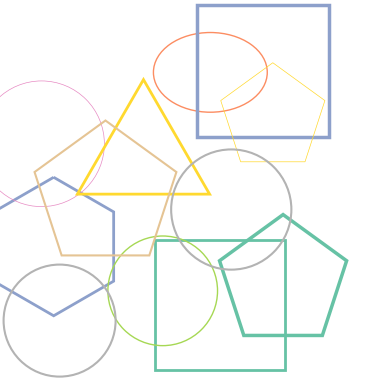[{"shape": "pentagon", "thickness": 2.5, "radius": 0.87, "center": [0.735, 0.269]}, {"shape": "square", "thickness": 2, "radius": 0.85, "center": [0.572, 0.208]}, {"shape": "oval", "thickness": 1, "radius": 0.74, "center": [0.546, 0.812]}, {"shape": "hexagon", "thickness": 2, "radius": 0.9, "center": [0.139, 0.36]}, {"shape": "square", "thickness": 2.5, "radius": 0.85, "center": [0.683, 0.816]}, {"shape": "circle", "thickness": 0.5, "radius": 0.82, "center": [0.108, 0.627]}, {"shape": "circle", "thickness": 1, "radius": 0.71, "center": [0.423, 0.245]}, {"shape": "triangle", "thickness": 2, "radius": 0.99, "center": [0.373, 0.595]}, {"shape": "pentagon", "thickness": 0.5, "radius": 0.71, "center": [0.709, 0.695]}, {"shape": "pentagon", "thickness": 1.5, "radius": 0.97, "center": [0.274, 0.493]}, {"shape": "circle", "thickness": 1.5, "radius": 0.78, "center": [0.601, 0.456]}, {"shape": "circle", "thickness": 1.5, "radius": 0.73, "center": [0.155, 0.167]}]